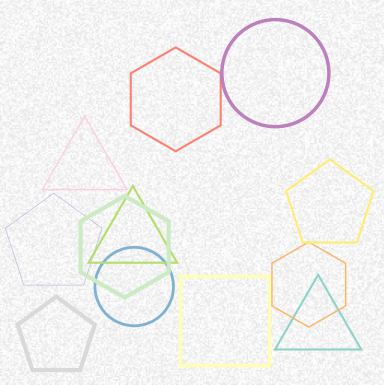[{"shape": "triangle", "thickness": 1.5, "radius": 0.65, "center": [0.826, 0.157]}, {"shape": "square", "thickness": 2.5, "radius": 0.58, "center": [0.583, 0.167]}, {"shape": "pentagon", "thickness": 0.5, "radius": 0.66, "center": [0.139, 0.366]}, {"shape": "hexagon", "thickness": 1.5, "radius": 0.67, "center": [0.456, 0.742]}, {"shape": "circle", "thickness": 2, "radius": 0.51, "center": [0.349, 0.256]}, {"shape": "hexagon", "thickness": 1, "radius": 0.55, "center": [0.802, 0.261]}, {"shape": "triangle", "thickness": 1.5, "radius": 0.66, "center": [0.345, 0.384]}, {"shape": "triangle", "thickness": 1, "radius": 0.64, "center": [0.22, 0.571]}, {"shape": "pentagon", "thickness": 3, "radius": 0.53, "center": [0.146, 0.124]}, {"shape": "circle", "thickness": 2.5, "radius": 0.7, "center": [0.715, 0.81]}, {"shape": "hexagon", "thickness": 3, "radius": 0.66, "center": [0.324, 0.359]}, {"shape": "pentagon", "thickness": 1.5, "radius": 0.6, "center": [0.857, 0.467]}]